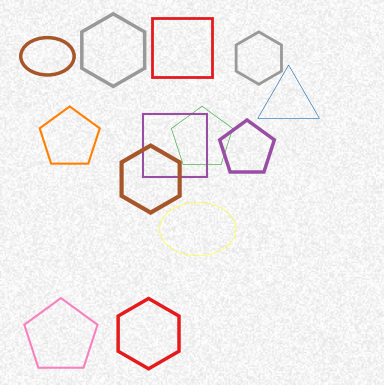[{"shape": "hexagon", "thickness": 2.5, "radius": 0.46, "center": [0.386, 0.133]}, {"shape": "square", "thickness": 2, "radius": 0.39, "center": [0.473, 0.876]}, {"shape": "triangle", "thickness": 0.5, "radius": 0.46, "center": [0.75, 0.739]}, {"shape": "pentagon", "thickness": 0.5, "radius": 0.42, "center": [0.525, 0.64]}, {"shape": "square", "thickness": 1.5, "radius": 0.41, "center": [0.454, 0.622]}, {"shape": "pentagon", "thickness": 2.5, "radius": 0.37, "center": [0.642, 0.614]}, {"shape": "pentagon", "thickness": 1.5, "radius": 0.41, "center": [0.181, 0.641]}, {"shape": "oval", "thickness": 0.5, "radius": 0.5, "center": [0.514, 0.405]}, {"shape": "oval", "thickness": 2.5, "radius": 0.35, "center": [0.123, 0.854]}, {"shape": "hexagon", "thickness": 3, "radius": 0.44, "center": [0.391, 0.535]}, {"shape": "pentagon", "thickness": 1.5, "radius": 0.5, "center": [0.158, 0.126]}, {"shape": "hexagon", "thickness": 2, "radius": 0.34, "center": [0.672, 0.849]}, {"shape": "hexagon", "thickness": 2.5, "radius": 0.47, "center": [0.294, 0.87]}]